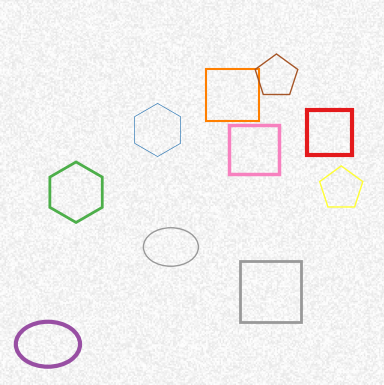[{"shape": "square", "thickness": 3, "radius": 0.29, "center": [0.857, 0.655]}, {"shape": "hexagon", "thickness": 0.5, "radius": 0.35, "center": [0.409, 0.662]}, {"shape": "hexagon", "thickness": 2, "radius": 0.39, "center": [0.198, 0.501]}, {"shape": "oval", "thickness": 3, "radius": 0.42, "center": [0.125, 0.106]}, {"shape": "square", "thickness": 1.5, "radius": 0.34, "center": [0.604, 0.753]}, {"shape": "pentagon", "thickness": 1, "radius": 0.29, "center": [0.886, 0.51]}, {"shape": "pentagon", "thickness": 1, "radius": 0.29, "center": [0.718, 0.802]}, {"shape": "square", "thickness": 2.5, "radius": 0.32, "center": [0.66, 0.612]}, {"shape": "oval", "thickness": 1, "radius": 0.36, "center": [0.444, 0.358]}, {"shape": "square", "thickness": 2, "radius": 0.4, "center": [0.702, 0.244]}]